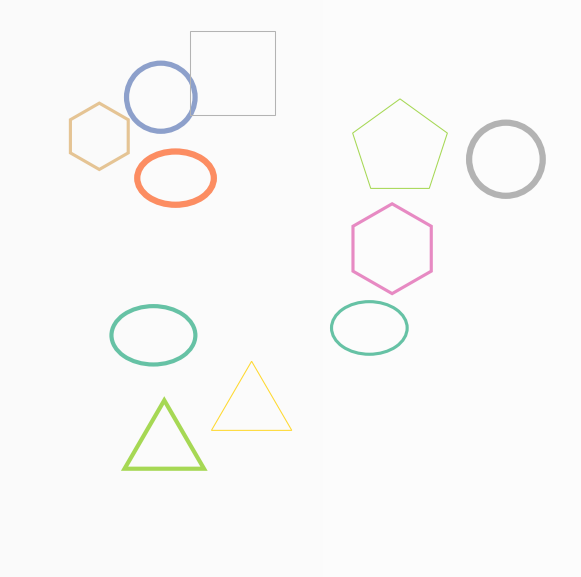[{"shape": "oval", "thickness": 2, "radius": 0.36, "center": [0.264, 0.419]}, {"shape": "oval", "thickness": 1.5, "radius": 0.33, "center": [0.635, 0.431]}, {"shape": "oval", "thickness": 3, "radius": 0.33, "center": [0.302, 0.691]}, {"shape": "circle", "thickness": 2.5, "radius": 0.29, "center": [0.277, 0.831]}, {"shape": "hexagon", "thickness": 1.5, "radius": 0.39, "center": [0.675, 0.568]}, {"shape": "triangle", "thickness": 2, "radius": 0.39, "center": [0.283, 0.227]}, {"shape": "pentagon", "thickness": 0.5, "radius": 0.43, "center": [0.688, 0.742]}, {"shape": "triangle", "thickness": 0.5, "radius": 0.4, "center": [0.433, 0.294]}, {"shape": "hexagon", "thickness": 1.5, "radius": 0.29, "center": [0.171, 0.763]}, {"shape": "circle", "thickness": 3, "radius": 0.32, "center": [0.87, 0.723]}, {"shape": "square", "thickness": 0.5, "radius": 0.36, "center": [0.4, 0.873]}]